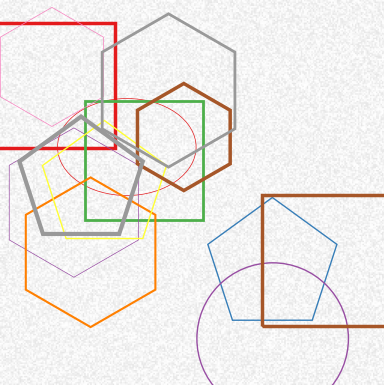[{"shape": "square", "thickness": 2.5, "radius": 0.81, "center": [0.137, 0.778]}, {"shape": "oval", "thickness": 0.5, "radius": 0.9, "center": [0.329, 0.618]}, {"shape": "pentagon", "thickness": 1, "radius": 0.88, "center": [0.707, 0.311]}, {"shape": "square", "thickness": 2, "radius": 0.77, "center": [0.374, 0.582]}, {"shape": "circle", "thickness": 1, "radius": 0.98, "center": [0.708, 0.121]}, {"shape": "hexagon", "thickness": 0.5, "radius": 0.97, "center": [0.192, 0.474]}, {"shape": "hexagon", "thickness": 1.5, "radius": 0.97, "center": [0.235, 0.345]}, {"shape": "pentagon", "thickness": 1, "radius": 0.85, "center": [0.271, 0.518]}, {"shape": "square", "thickness": 2.5, "radius": 0.85, "center": [0.85, 0.324]}, {"shape": "hexagon", "thickness": 2.5, "radius": 0.7, "center": [0.477, 0.644]}, {"shape": "hexagon", "thickness": 0.5, "radius": 0.77, "center": [0.135, 0.826]}, {"shape": "hexagon", "thickness": 2, "radius": 1.0, "center": [0.438, 0.765]}, {"shape": "pentagon", "thickness": 3, "radius": 0.84, "center": [0.211, 0.529]}]